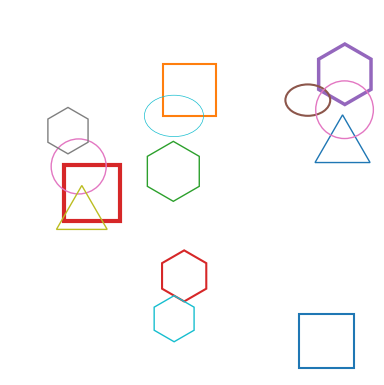[{"shape": "square", "thickness": 1.5, "radius": 0.35, "center": [0.848, 0.114]}, {"shape": "triangle", "thickness": 1, "radius": 0.41, "center": [0.89, 0.619]}, {"shape": "square", "thickness": 1.5, "radius": 0.34, "center": [0.492, 0.766]}, {"shape": "hexagon", "thickness": 1, "radius": 0.39, "center": [0.45, 0.555]}, {"shape": "square", "thickness": 3, "radius": 0.36, "center": [0.238, 0.499]}, {"shape": "hexagon", "thickness": 1.5, "radius": 0.33, "center": [0.478, 0.283]}, {"shape": "hexagon", "thickness": 2.5, "radius": 0.39, "center": [0.896, 0.807]}, {"shape": "oval", "thickness": 1.5, "radius": 0.29, "center": [0.8, 0.74]}, {"shape": "circle", "thickness": 1, "radius": 0.36, "center": [0.204, 0.568]}, {"shape": "circle", "thickness": 1, "radius": 0.37, "center": [0.895, 0.715]}, {"shape": "hexagon", "thickness": 1, "radius": 0.3, "center": [0.177, 0.661]}, {"shape": "triangle", "thickness": 1, "radius": 0.38, "center": [0.213, 0.442]}, {"shape": "oval", "thickness": 0.5, "radius": 0.38, "center": [0.452, 0.699]}, {"shape": "hexagon", "thickness": 1, "radius": 0.3, "center": [0.452, 0.172]}]